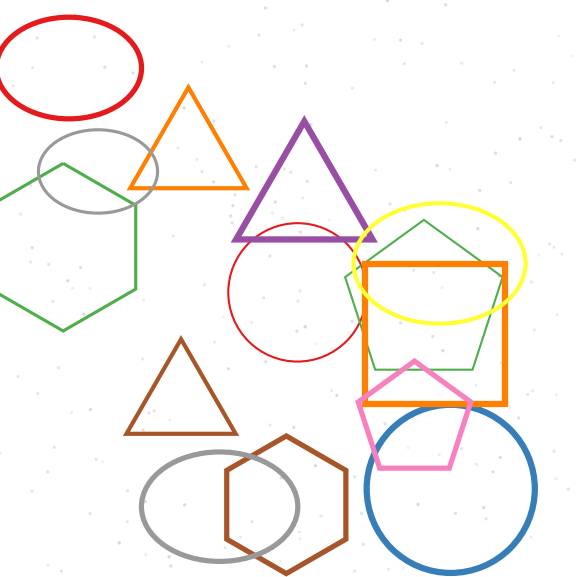[{"shape": "circle", "thickness": 1, "radius": 0.6, "center": [0.515, 0.493]}, {"shape": "oval", "thickness": 2.5, "radius": 0.63, "center": [0.119, 0.881]}, {"shape": "circle", "thickness": 3, "radius": 0.73, "center": [0.781, 0.153]}, {"shape": "pentagon", "thickness": 1, "radius": 0.72, "center": [0.734, 0.475]}, {"shape": "hexagon", "thickness": 1.5, "radius": 0.73, "center": [0.109, 0.571]}, {"shape": "triangle", "thickness": 3, "radius": 0.68, "center": [0.527, 0.653]}, {"shape": "square", "thickness": 3, "radius": 0.61, "center": [0.753, 0.42]}, {"shape": "triangle", "thickness": 2, "radius": 0.58, "center": [0.326, 0.731]}, {"shape": "oval", "thickness": 2, "radius": 0.74, "center": [0.761, 0.543]}, {"shape": "triangle", "thickness": 2, "radius": 0.55, "center": [0.314, 0.303]}, {"shape": "hexagon", "thickness": 2.5, "radius": 0.6, "center": [0.496, 0.125]}, {"shape": "pentagon", "thickness": 2.5, "radius": 0.51, "center": [0.718, 0.271]}, {"shape": "oval", "thickness": 1.5, "radius": 0.52, "center": [0.17, 0.702]}, {"shape": "oval", "thickness": 2.5, "radius": 0.68, "center": [0.38, 0.122]}]